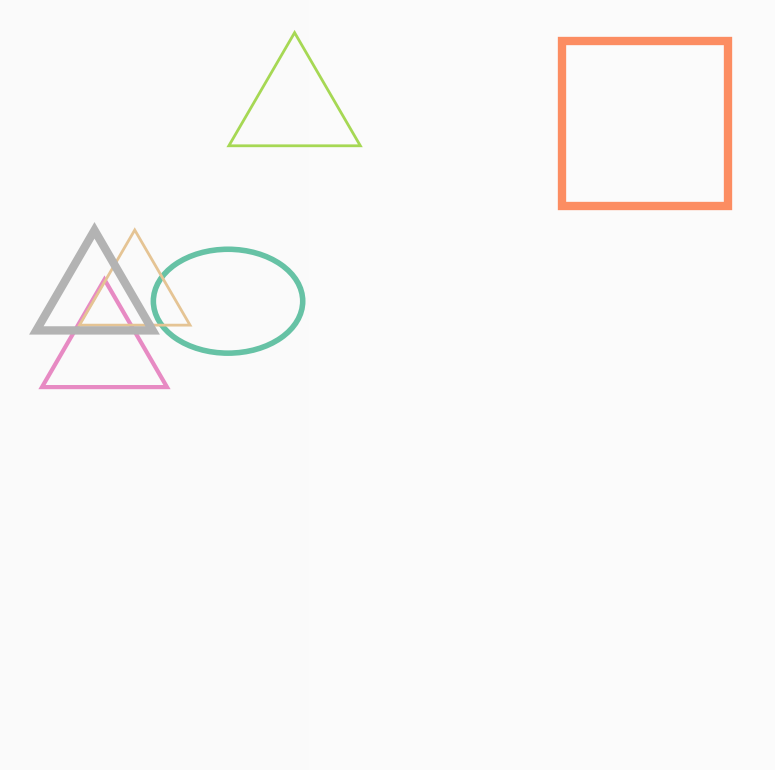[{"shape": "oval", "thickness": 2, "radius": 0.48, "center": [0.294, 0.609]}, {"shape": "square", "thickness": 3, "radius": 0.54, "center": [0.832, 0.84]}, {"shape": "triangle", "thickness": 1.5, "radius": 0.47, "center": [0.135, 0.544]}, {"shape": "triangle", "thickness": 1, "radius": 0.49, "center": [0.38, 0.86]}, {"shape": "triangle", "thickness": 1, "radius": 0.41, "center": [0.174, 0.619]}, {"shape": "triangle", "thickness": 3, "radius": 0.43, "center": [0.122, 0.614]}]